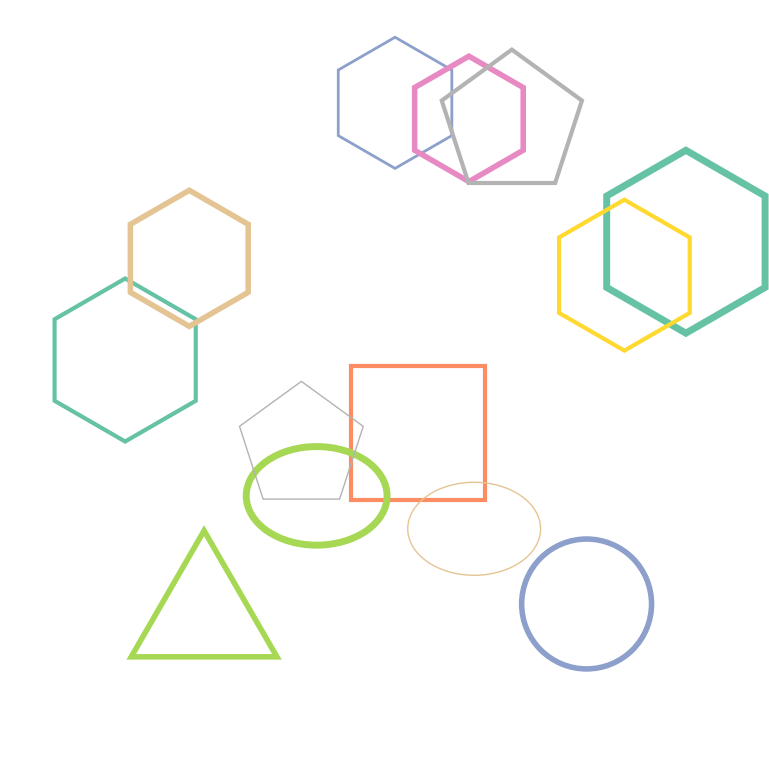[{"shape": "hexagon", "thickness": 2.5, "radius": 0.59, "center": [0.891, 0.686]}, {"shape": "hexagon", "thickness": 1.5, "radius": 0.53, "center": [0.163, 0.532]}, {"shape": "square", "thickness": 1.5, "radius": 0.44, "center": [0.543, 0.438]}, {"shape": "hexagon", "thickness": 1, "radius": 0.43, "center": [0.513, 0.866]}, {"shape": "circle", "thickness": 2, "radius": 0.42, "center": [0.762, 0.216]}, {"shape": "hexagon", "thickness": 2, "radius": 0.41, "center": [0.609, 0.846]}, {"shape": "oval", "thickness": 2.5, "radius": 0.46, "center": [0.411, 0.356]}, {"shape": "triangle", "thickness": 2, "radius": 0.55, "center": [0.265, 0.202]}, {"shape": "hexagon", "thickness": 1.5, "radius": 0.49, "center": [0.811, 0.643]}, {"shape": "oval", "thickness": 0.5, "radius": 0.43, "center": [0.616, 0.313]}, {"shape": "hexagon", "thickness": 2, "radius": 0.44, "center": [0.246, 0.665]}, {"shape": "pentagon", "thickness": 1.5, "radius": 0.48, "center": [0.665, 0.84]}, {"shape": "pentagon", "thickness": 0.5, "radius": 0.42, "center": [0.391, 0.42]}]